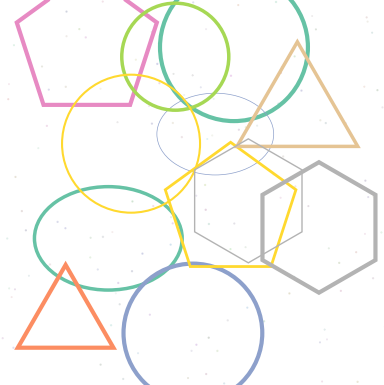[{"shape": "circle", "thickness": 3, "radius": 0.96, "center": [0.608, 0.878]}, {"shape": "oval", "thickness": 2.5, "radius": 0.96, "center": [0.281, 0.381]}, {"shape": "triangle", "thickness": 3, "radius": 0.72, "center": [0.17, 0.169]}, {"shape": "oval", "thickness": 0.5, "radius": 0.76, "center": [0.559, 0.652]}, {"shape": "circle", "thickness": 3, "radius": 0.9, "center": [0.501, 0.135]}, {"shape": "pentagon", "thickness": 3, "radius": 0.96, "center": [0.225, 0.882]}, {"shape": "circle", "thickness": 2.5, "radius": 0.69, "center": [0.455, 0.853]}, {"shape": "circle", "thickness": 1.5, "radius": 0.9, "center": [0.34, 0.627]}, {"shape": "pentagon", "thickness": 2, "radius": 0.89, "center": [0.599, 0.452]}, {"shape": "triangle", "thickness": 2.5, "radius": 0.91, "center": [0.772, 0.71]}, {"shape": "hexagon", "thickness": 1, "radius": 0.8, "center": [0.645, 0.478]}, {"shape": "hexagon", "thickness": 3, "radius": 0.85, "center": [0.828, 0.409]}]